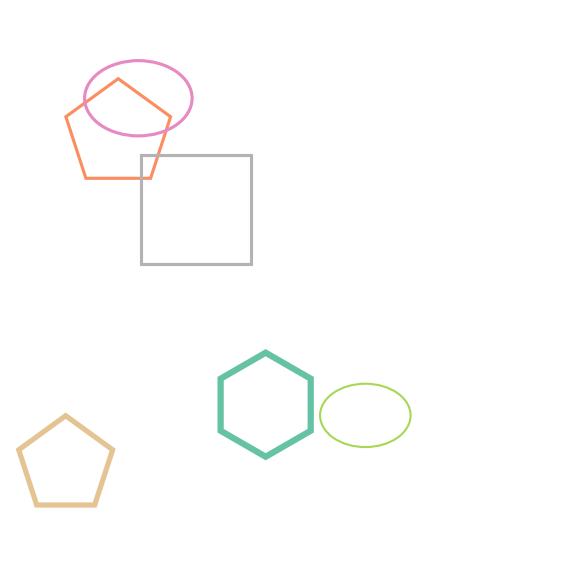[{"shape": "hexagon", "thickness": 3, "radius": 0.45, "center": [0.46, 0.298]}, {"shape": "pentagon", "thickness": 1.5, "radius": 0.48, "center": [0.205, 0.768]}, {"shape": "oval", "thickness": 1.5, "radius": 0.47, "center": [0.24, 0.829]}, {"shape": "oval", "thickness": 1, "radius": 0.39, "center": [0.633, 0.28]}, {"shape": "pentagon", "thickness": 2.5, "radius": 0.43, "center": [0.114, 0.194]}, {"shape": "square", "thickness": 1.5, "radius": 0.47, "center": [0.339, 0.636]}]